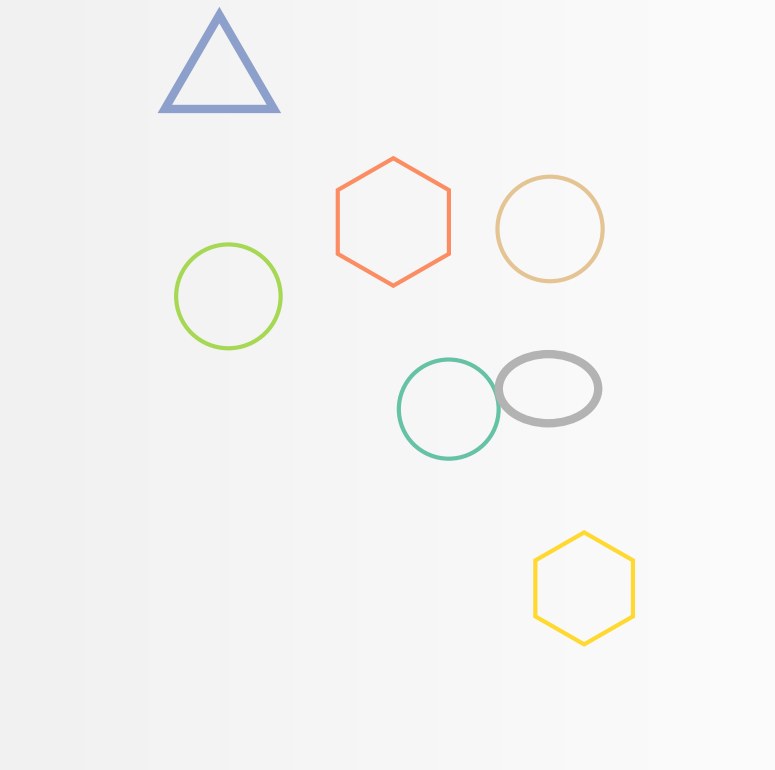[{"shape": "circle", "thickness": 1.5, "radius": 0.32, "center": [0.579, 0.469]}, {"shape": "hexagon", "thickness": 1.5, "radius": 0.41, "center": [0.508, 0.712]}, {"shape": "triangle", "thickness": 3, "radius": 0.41, "center": [0.283, 0.899]}, {"shape": "circle", "thickness": 1.5, "radius": 0.34, "center": [0.295, 0.615]}, {"shape": "hexagon", "thickness": 1.5, "radius": 0.36, "center": [0.754, 0.236]}, {"shape": "circle", "thickness": 1.5, "radius": 0.34, "center": [0.71, 0.703]}, {"shape": "oval", "thickness": 3, "radius": 0.32, "center": [0.708, 0.495]}]